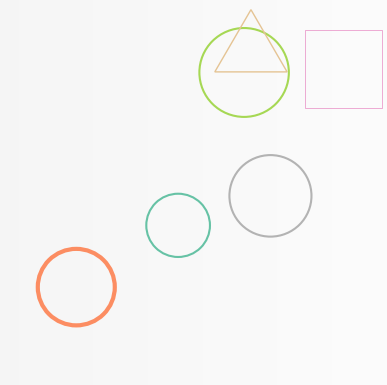[{"shape": "circle", "thickness": 1.5, "radius": 0.41, "center": [0.46, 0.415]}, {"shape": "circle", "thickness": 3, "radius": 0.5, "center": [0.197, 0.254]}, {"shape": "square", "thickness": 0.5, "radius": 0.5, "center": [0.886, 0.821]}, {"shape": "circle", "thickness": 1.5, "radius": 0.58, "center": [0.63, 0.812]}, {"shape": "triangle", "thickness": 1, "radius": 0.54, "center": [0.648, 0.867]}, {"shape": "circle", "thickness": 1.5, "radius": 0.53, "center": [0.698, 0.491]}]